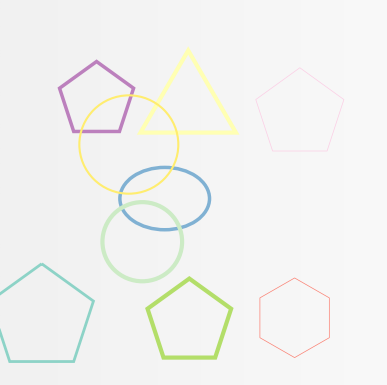[{"shape": "pentagon", "thickness": 2, "radius": 0.7, "center": [0.108, 0.175]}, {"shape": "triangle", "thickness": 3, "radius": 0.71, "center": [0.486, 0.727]}, {"shape": "hexagon", "thickness": 0.5, "radius": 0.52, "center": [0.76, 0.175]}, {"shape": "oval", "thickness": 2.5, "radius": 0.58, "center": [0.425, 0.484]}, {"shape": "pentagon", "thickness": 3, "radius": 0.57, "center": [0.489, 0.163]}, {"shape": "pentagon", "thickness": 0.5, "radius": 0.6, "center": [0.774, 0.704]}, {"shape": "pentagon", "thickness": 2.5, "radius": 0.5, "center": [0.249, 0.74]}, {"shape": "circle", "thickness": 3, "radius": 0.51, "center": [0.367, 0.372]}, {"shape": "circle", "thickness": 1.5, "radius": 0.64, "center": [0.332, 0.625]}]